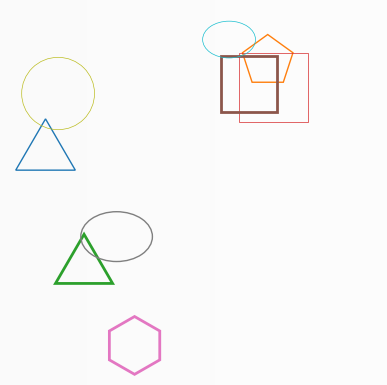[{"shape": "triangle", "thickness": 1, "radius": 0.44, "center": [0.117, 0.602]}, {"shape": "pentagon", "thickness": 1, "radius": 0.34, "center": [0.691, 0.842]}, {"shape": "triangle", "thickness": 2, "radius": 0.43, "center": [0.217, 0.306]}, {"shape": "square", "thickness": 0.5, "radius": 0.45, "center": [0.707, 0.773]}, {"shape": "square", "thickness": 2, "radius": 0.36, "center": [0.643, 0.782]}, {"shape": "hexagon", "thickness": 2, "radius": 0.38, "center": [0.347, 0.103]}, {"shape": "oval", "thickness": 1, "radius": 0.46, "center": [0.301, 0.385]}, {"shape": "circle", "thickness": 0.5, "radius": 0.47, "center": [0.15, 0.757]}, {"shape": "oval", "thickness": 0.5, "radius": 0.34, "center": [0.591, 0.897]}]